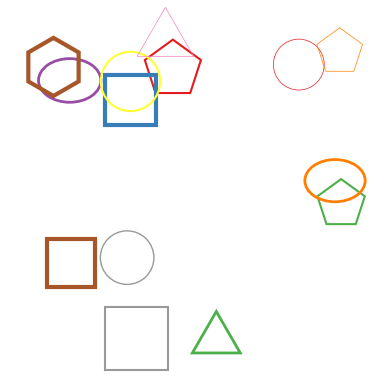[{"shape": "pentagon", "thickness": 1.5, "radius": 0.38, "center": [0.449, 0.82]}, {"shape": "circle", "thickness": 0.5, "radius": 0.33, "center": [0.776, 0.832]}, {"shape": "square", "thickness": 3, "radius": 0.33, "center": [0.338, 0.74]}, {"shape": "pentagon", "thickness": 1.5, "radius": 0.32, "center": [0.886, 0.47]}, {"shape": "triangle", "thickness": 2, "radius": 0.36, "center": [0.562, 0.119]}, {"shape": "oval", "thickness": 2, "radius": 0.4, "center": [0.181, 0.791]}, {"shape": "oval", "thickness": 2, "radius": 0.39, "center": [0.87, 0.531]}, {"shape": "pentagon", "thickness": 0.5, "radius": 0.31, "center": [0.882, 0.865]}, {"shape": "circle", "thickness": 1.5, "radius": 0.39, "center": [0.339, 0.788]}, {"shape": "square", "thickness": 3, "radius": 0.31, "center": [0.185, 0.317]}, {"shape": "hexagon", "thickness": 3, "radius": 0.38, "center": [0.139, 0.826]}, {"shape": "triangle", "thickness": 0.5, "radius": 0.42, "center": [0.43, 0.896]}, {"shape": "circle", "thickness": 1, "radius": 0.35, "center": [0.33, 0.331]}, {"shape": "square", "thickness": 1.5, "radius": 0.41, "center": [0.354, 0.121]}]